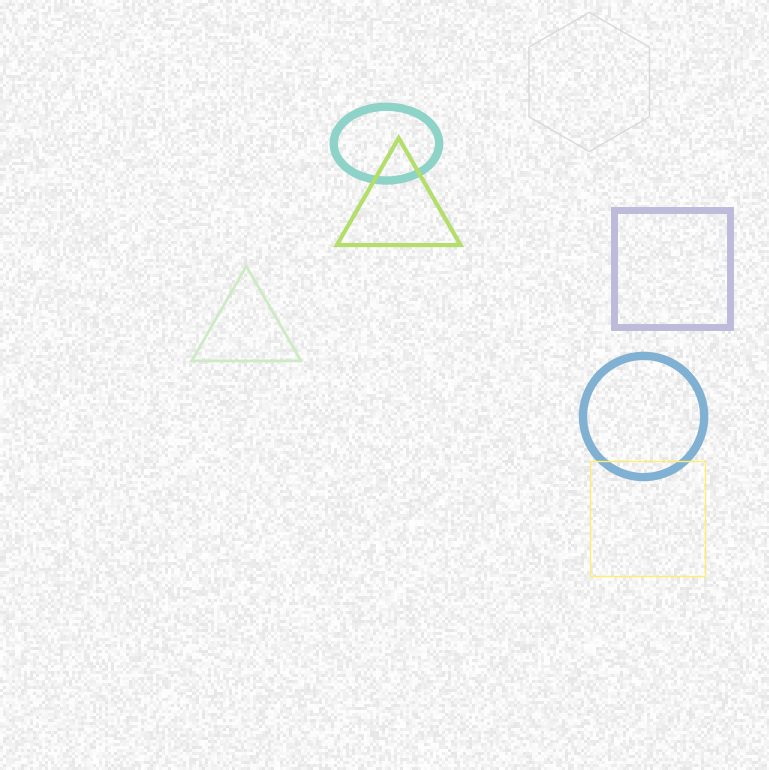[{"shape": "oval", "thickness": 3, "radius": 0.34, "center": [0.502, 0.813]}, {"shape": "square", "thickness": 2.5, "radius": 0.38, "center": [0.873, 0.651]}, {"shape": "circle", "thickness": 3, "radius": 0.39, "center": [0.836, 0.459]}, {"shape": "triangle", "thickness": 1.5, "radius": 0.46, "center": [0.518, 0.728]}, {"shape": "hexagon", "thickness": 0.5, "radius": 0.45, "center": [0.765, 0.894]}, {"shape": "triangle", "thickness": 1, "radius": 0.41, "center": [0.32, 0.572]}, {"shape": "square", "thickness": 0.5, "radius": 0.37, "center": [0.841, 0.326]}]